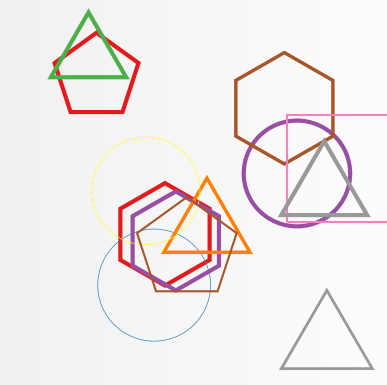[{"shape": "pentagon", "thickness": 3, "radius": 0.57, "center": [0.249, 0.801]}, {"shape": "hexagon", "thickness": 3, "radius": 0.67, "center": [0.426, 0.391]}, {"shape": "circle", "thickness": 0.5, "radius": 0.73, "center": [0.398, 0.259]}, {"shape": "triangle", "thickness": 3, "radius": 0.56, "center": [0.228, 0.855]}, {"shape": "hexagon", "thickness": 3, "radius": 0.64, "center": [0.454, 0.374]}, {"shape": "circle", "thickness": 3, "radius": 0.69, "center": [0.766, 0.549]}, {"shape": "triangle", "thickness": 2.5, "radius": 0.64, "center": [0.534, 0.409]}, {"shape": "circle", "thickness": 0.5, "radius": 0.7, "center": [0.376, 0.504]}, {"shape": "pentagon", "thickness": 1.5, "radius": 0.68, "center": [0.482, 0.353]}, {"shape": "hexagon", "thickness": 2.5, "radius": 0.72, "center": [0.734, 0.719]}, {"shape": "square", "thickness": 1.5, "radius": 0.69, "center": [0.88, 0.563]}, {"shape": "triangle", "thickness": 2, "radius": 0.68, "center": [0.843, 0.11]}, {"shape": "triangle", "thickness": 3, "radius": 0.64, "center": [0.837, 0.505]}]